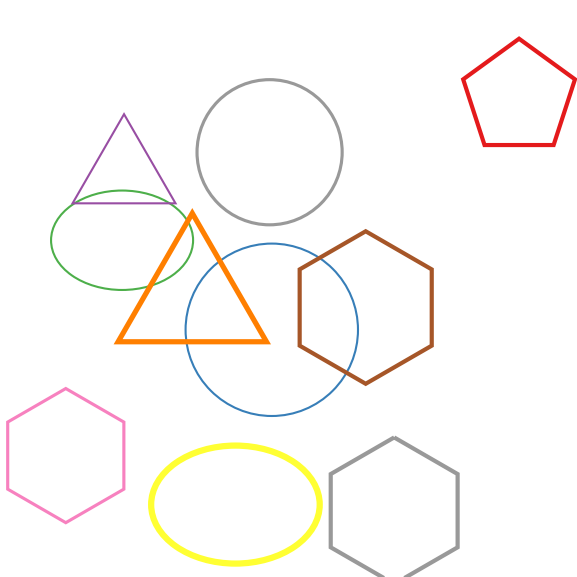[{"shape": "pentagon", "thickness": 2, "radius": 0.51, "center": [0.899, 0.83]}, {"shape": "circle", "thickness": 1, "radius": 0.75, "center": [0.471, 0.428]}, {"shape": "oval", "thickness": 1, "radius": 0.61, "center": [0.211, 0.583]}, {"shape": "triangle", "thickness": 1, "radius": 0.51, "center": [0.215, 0.699]}, {"shape": "triangle", "thickness": 2.5, "radius": 0.74, "center": [0.333, 0.482]}, {"shape": "oval", "thickness": 3, "radius": 0.73, "center": [0.408, 0.125]}, {"shape": "hexagon", "thickness": 2, "radius": 0.66, "center": [0.633, 0.467]}, {"shape": "hexagon", "thickness": 1.5, "radius": 0.58, "center": [0.114, 0.21]}, {"shape": "circle", "thickness": 1.5, "radius": 0.63, "center": [0.467, 0.736]}, {"shape": "hexagon", "thickness": 2, "radius": 0.63, "center": [0.683, 0.115]}]